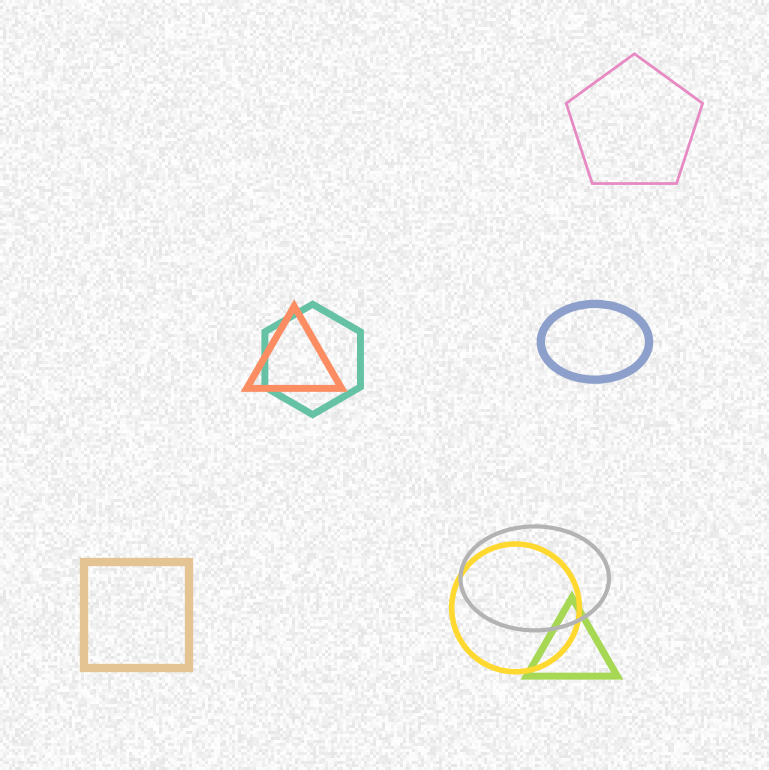[{"shape": "hexagon", "thickness": 2.5, "radius": 0.36, "center": [0.406, 0.533]}, {"shape": "triangle", "thickness": 2.5, "radius": 0.36, "center": [0.382, 0.531]}, {"shape": "oval", "thickness": 3, "radius": 0.35, "center": [0.773, 0.556]}, {"shape": "pentagon", "thickness": 1, "radius": 0.47, "center": [0.824, 0.837]}, {"shape": "triangle", "thickness": 2.5, "radius": 0.34, "center": [0.743, 0.156]}, {"shape": "circle", "thickness": 2, "radius": 0.41, "center": [0.67, 0.211]}, {"shape": "square", "thickness": 3, "radius": 0.34, "center": [0.177, 0.201]}, {"shape": "oval", "thickness": 1.5, "radius": 0.48, "center": [0.694, 0.249]}]